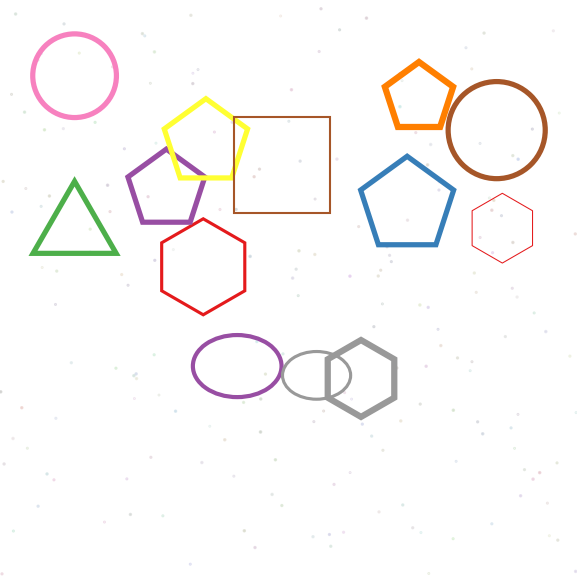[{"shape": "hexagon", "thickness": 0.5, "radius": 0.3, "center": [0.87, 0.604]}, {"shape": "hexagon", "thickness": 1.5, "radius": 0.42, "center": [0.352, 0.537]}, {"shape": "pentagon", "thickness": 2.5, "radius": 0.42, "center": [0.705, 0.644]}, {"shape": "triangle", "thickness": 2.5, "radius": 0.42, "center": [0.129, 0.602]}, {"shape": "oval", "thickness": 2, "radius": 0.38, "center": [0.411, 0.365]}, {"shape": "pentagon", "thickness": 2.5, "radius": 0.35, "center": [0.288, 0.671]}, {"shape": "pentagon", "thickness": 3, "radius": 0.31, "center": [0.726, 0.83]}, {"shape": "pentagon", "thickness": 2.5, "radius": 0.38, "center": [0.357, 0.752]}, {"shape": "square", "thickness": 1, "radius": 0.42, "center": [0.488, 0.713]}, {"shape": "circle", "thickness": 2.5, "radius": 0.42, "center": [0.86, 0.774]}, {"shape": "circle", "thickness": 2.5, "radius": 0.36, "center": [0.129, 0.868]}, {"shape": "hexagon", "thickness": 3, "radius": 0.33, "center": [0.625, 0.344]}, {"shape": "oval", "thickness": 1.5, "radius": 0.29, "center": [0.548, 0.349]}]